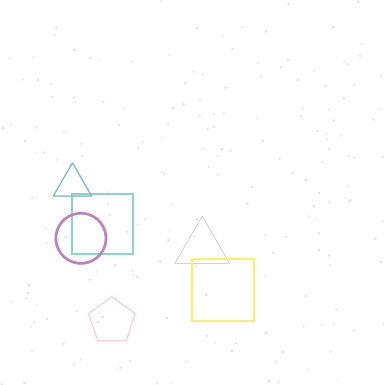[{"shape": "square", "thickness": 1.5, "radius": 0.39, "center": [0.266, 0.418]}, {"shape": "triangle", "thickness": 0.5, "radius": 0.41, "center": [0.525, 0.357]}, {"shape": "triangle", "thickness": 1, "radius": 0.29, "center": [0.188, 0.52]}, {"shape": "pentagon", "thickness": 1, "radius": 0.32, "center": [0.291, 0.166]}, {"shape": "circle", "thickness": 2, "radius": 0.33, "center": [0.21, 0.381]}, {"shape": "square", "thickness": 1.5, "radius": 0.4, "center": [0.58, 0.247]}]